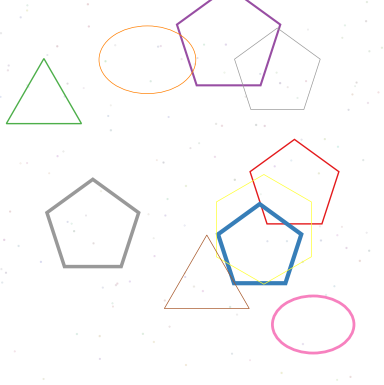[{"shape": "pentagon", "thickness": 1, "radius": 0.61, "center": [0.765, 0.517]}, {"shape": "pentagon", "thickness": 3, "radius": 0.57, "center": [0.675, 0.356]}, {"shape": "triangle", "thickness": 1, "radius": 0.56, "center": [0.114, 0.735]}, {"shape": "pentagon", "thickness": 1.5, "radius": 0.71, "center": [0.594, 0.893]}, {"shape": "oval", "thickness": 0.5, "radius": 0.63, "center": [0.383, 0.845]}, {"shape": "hexagon", "thickness": 0.5, "radius": 0.71, "center": [0.685, 0.404]}, {"shape": "triangle", "thickness": 0.5, "radius": 0.64, "center": [0.537, 0.262]}, {"shape": "oval", "thickness": 2, "radius": 0.53, "center": [0.814, 0.157]}, {"shape": "pentagon", "thickness": 2.5, "radius": 0.63, "center": [0.241, 0.409]}, {"shape": "pentagon", "thickness": 0.5, "radius": 0.59, "center": [0.72, 0.81]}]